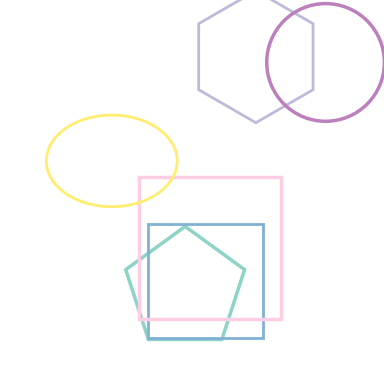[{"shape": "pentagon", "thickness": 2.5, "radius": 0.81, "center": [0.481, 0.25]}, {"shape": "hexagon", "thickness": 2, "radius": 0.86, "center": [0.665, 0.853]}, {"shape": "square", "thickness": 2, "radius": 0.74, "center": [0.534, 0.27]}, {"shape": "square", "thickness": 2.5, "radius": 0.92, "center": [0.545, 0.355]}, {"shape": "circle", "thickness": 2.5, "radius": 0.76, "center": [0.846, 0.838]}, {"shape": "oval", "thickness": 2, "radius": 0.85, "center": [0.29, 0.582]}]